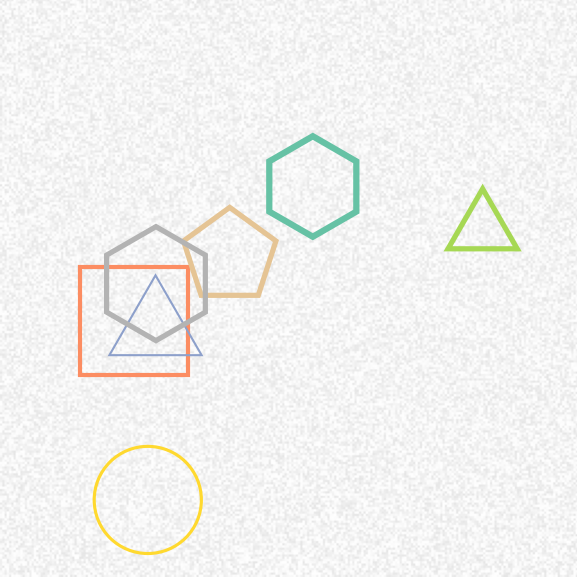[{"shape": "hexagon", "thickness": 3, "radius": 0.44, "center": [0.542, 0.676]}, {"shape": "square", "thickness": 2, "radius": 0.47, "center": [0.232, 0.443]}, {"shape": "triangle", "thickness": 1, "radius": 0.46, "center": [0.269, 0.43]}, {"shape": "triangle", "thickness": 2.5, "radius": 0.35, "center": [0.836, 0.603]}, {"shape": "circle", "thickness": 1.5, "radius": 0.46, "center": [0.256, 0.133]}, {"shape": "pentagon", "thickness": 2.5, "radius": 0.42, "center": [0.398, 0.556]}, {"shape": "hexagon", "thickness": 2.5, "radius": 0.49, "center": [0.27, 0.508]}]